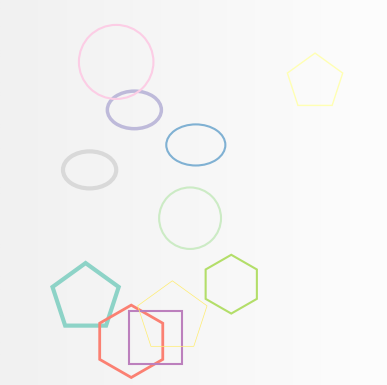[{"shape": "pentagon", "thickness": 3, "radius": 0.45, "center": [0.221, 0.227]}, {"shape": "pentagon", "thickness": 1, "radius": 0.38, "center": [0.813, 0.787]}, {"shape": "oval", "thickness": 2.5, "radius": 0.35, "center": [0.347, 0.715]}, {"shape": "hexagon", "thickness": 2, "radius": 0.47, "center": [0.339, 0.114]}, {"shape": "oval", "thickness": 1.5, "radius": 0.38, "center": [0.505, 0.624]}, {"shape": "hexagon", "thickness": 1.5, "radius": 0.38, "center": [0.597, 0.262]}, {"shape": "circle", "thickness": 1.5, "radius": 0.48, "center": [0.3, 0.839]}, {"shape": "oval", "thickness": 3, "radius": 0.34, "center": [0.231, 0.559]}, {"shape": "square", "thickness": 1.5, "radius": 0.34, "center": [0.402, 0.124]}, {"shape": "circle", "thickness": 1.5, "radius": 0.4, "center": [0.491, 0.433]}, {"shape": "pentagon", "thickness": 0.5, "radius": 0.47, "center": [0.445, 0.177]}]